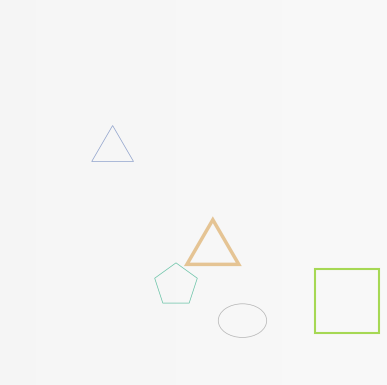[{"shape": "pentagon", "thickness": 0.5, "radius": 0.29, "center": [0.454, 0.259]}, {"shape": "triangle", "thickness": 0.5, "radius": 0.31, "center": [0.291, 0.612]}, {"shape": "square", "thickness": 1.5, "radius": 0.41, "center": [0.895, 0.217]}, {"shape": "triangle", "thickness": 2.5, "radius": 0.39, "center": [0.549, 0.352]}, {"shape": "oval", "thickness": 0.5, "radius": 0.31, "center": [0.626, 0.167]}]